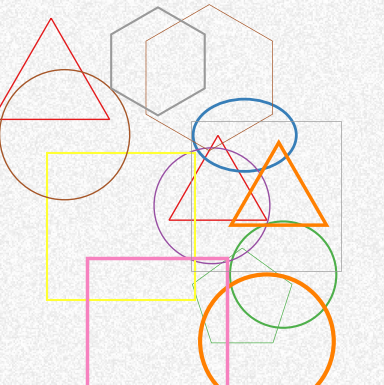[{"shape": "triangle", "thickness": 1, "radius": 0.73, "center": [0.566, 0.502]}, {"shape": "triangle", "thickness": 1, "radius": 0.88, "center": [0.133, 0.778]}, {"shape": "oval", "thickness": 2, "radius": 0.67, "center": [0.636, 0.649]}, {"shape": "pentagon", "thickness": 0.5, "radius": 0.68, "center": [0.629, 0.22]}, {"shape": "circle", "thickness": 1.5, "radius": 0.69, "center": [0.735, 0.287]}, {"shape": "circle", "thickness": 1, "radius": 0.75, "center": [0.551, 0.466]}, {"shape": "triangle", "thickness": 2.5, "radius": 0.72, "center": [0.724, 0.487]}, {"shape": "circle", "thickness": 3, "radius": 0.87, "center": [0.693, 0.114]}, {"shape": "square", "thickness": 1.5, "radius": 0.96, "center": [0.314, 0.412]}, {"shape": "hexagon", "thickness": 0.5, "radius": 0.95, "center": [0.544, 0.798]}, {"shape": "circle", "thickness": 1, "radius": 0.84, "center": [0.168, 0.65]}, {"shape": "square", "thickness": 2.5, "radius": 0.91, "center": [0.408, 0.148]}, {"shape": "hexagon", "thickness": 1.5, "radius": 0.7, "center": [0.41, 0.841]}, {"shape": "square", "thickness": 0.5, "radius": 0.98, "center": [0.691, 0.491]}]